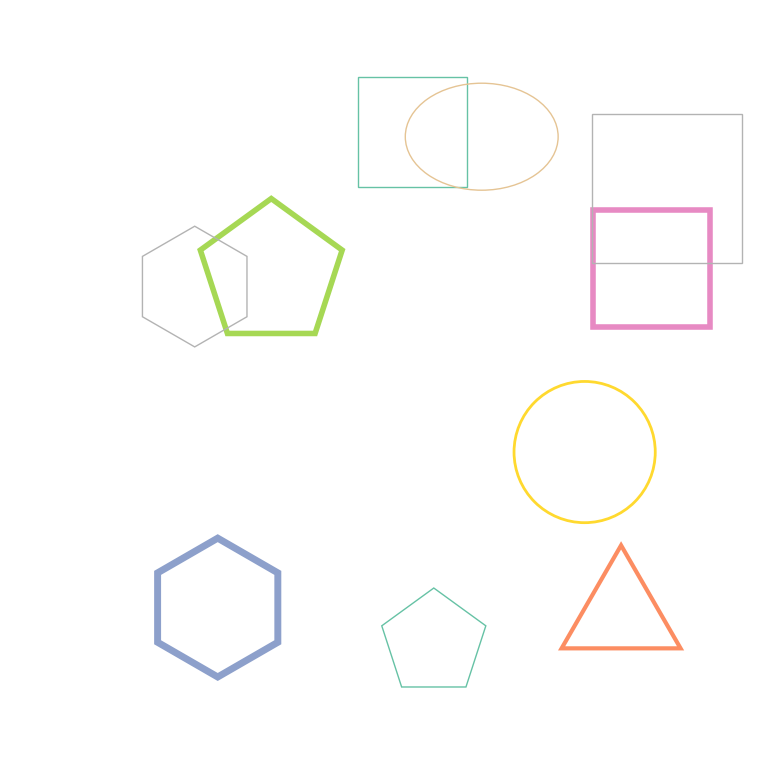[{"shape": "pentagon", "thickness": 0.5, "radius": 0.36, "center": [0.563, 0.165]}, {"shape": "square", "thickness": 0.5, "radius": 0.36, "center": [0.536, 0.828]}, {"shape": "triangle", "thickness": 1.5, "radius": 0.45, "center": [0.807, 0.203]}, {"shape": "hexagon", "thickness": 2.5, "radius": 0.45, "center": [0.283, 0.211]}, {"shape": "square", "thickness": 2, "radius": 0.38, "center": [0.846, 0.652]}, {"shape": "pentagon", "thickness": 2, "radius": 0.48, "center": [0.352, 0.645]}, {"shape": "circle", "thickness": 1, "radius": 0.46, "center": [0.759, 0.413]}, {"shape": "oval", "thickness": 0.5, "radius": 0.5, "center": [0.626, 0.822]}, {"shape": "square", "thickness": 0.5, "radius": 0.49, "center": [0.866, 0.755]}, {"shape": "hexagon", "thickness": 0.5, "radius": 0.39, "center": [0.253, 0.628]}]